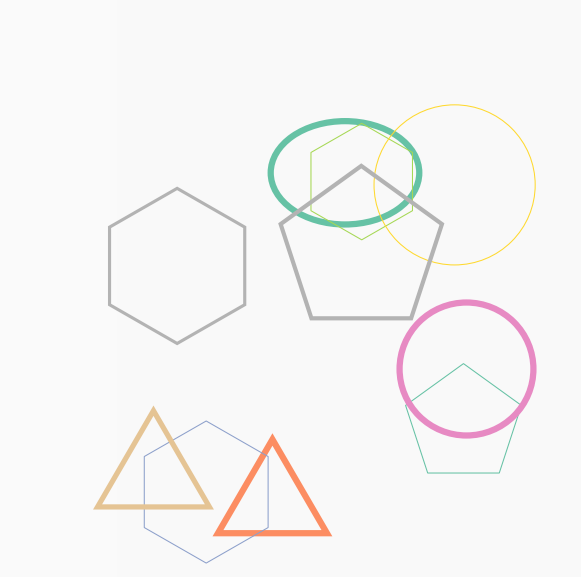[{"shape": "pentagon", "thickness": 0.5, "radius": 0.52, "center": [0.797, 0.265]}, {"shape": "oval", "thickness": 3, "radius": 0.64, "center": [0.594, 0.7]}, {"shape": "triangle", "thickness": 3, "radius": 0.54, "center": [0.469, 0.13]}, {"shape": "hexagon", "thickness": 0.5, "radius": 0.62, "center": [0.355, 0.147]}, {"shape": "circle", "thickness": 3, "radius": 0.58, "center": [0.803, 0.36]}, {"shape": "hexagon", "thickness": 0.5, "radius": 0.5, "center": [0.622, 0.685]}, {"shape": "circle", "thickness": 0.5, "radius": 0.69, "center": [0.782, 0.679]}, {"shape": "triangle", "thickness": 2.5, "radius": 0.56, "center": [0.264, 0.177]}, {"shape": "pentagon", "thickness": 2, "radius": 0.73, "center": [0.622, 0.566]}, {"shape": "hexagon", "thickness": 1.5, "radius": 0.67, "center": [0.305, 0.539]}]